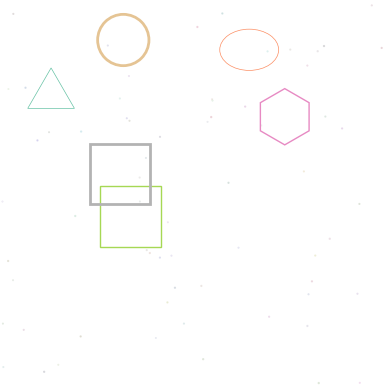[{"shape": "triangle", "thickness": 0.5, "radius": 0.35, "center": [0.133, 0.754]}, {"shape": "oval", "thickness": 0.5, "radius": 0.38, "center": [0.647, 0.871]}, {"shape": "hexagon", "thickness": 1, "radius": 0.37, "center": [0.74, 0.697]}, {"shape": "square", "thickness": 1, "radius": 0.4, "center": [0.338, 0.437]}, {"shape": "circle", "thickness": 2, "radius": 0.33, "center": [0.32, 0.896]}, {"shape": "square", "thickness": 2, "radius": 0.39, "center": [0.311, 0.549]}]